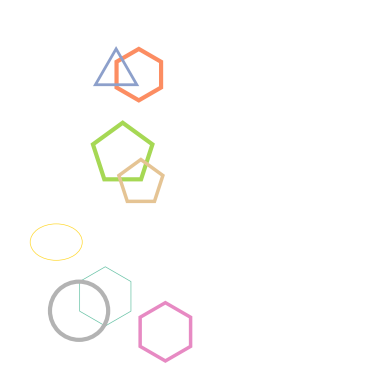[{"shape": "hexagon", "thickness": 0.5, "radius": 0.38, "center": [0.274, 0.23]}, {"shape": "hexagon", "thickness": 3, "radius": 0.33, "center": [0.361, 0.806]}, {"shape": "triangle", "thickness": 2, "radius": 0.31, "center": [0.302, 0.811]}, {"shape": "hexagon", "thickness": 2.5, "radius": 0.38, "center": [0.43, 0.138]}, {"shape": "pentagon", "thickness": 3, "radius": 0.41, "center": [0.319, 0.6]}, {"shape": "oval", "thickness": 0.5, "radius": 0.34, "center": [0.146, 0.371]}, {"shape": "pentagon", "thickness": 2.5, "radius": 0.3, "center": [0.366, 0.526]}, {"shape": "circle", "thickness": 3, "radius": 0.38, "center": [0.205, 0.193]}]